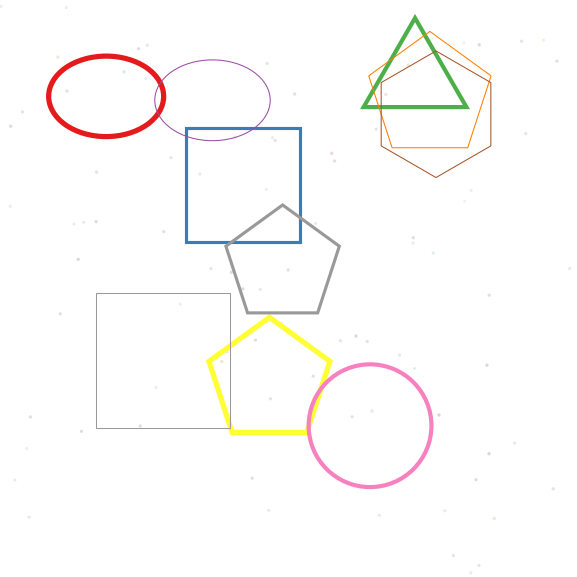[{"shape": "oval", "thickness": 2.5, "radius": 0.5, "center": [0.184, 0.832]}, {"shape": "square", "thickness": 1.5, "radius": 0.5, "center": [0.421, 0.679]}, {"shape": "triangle", "thickness": 2, "radius": 0.51, "center": [0.719, 0.865]}, {"shape": "oval", "thickness": 0.5, "radius": 0.5, "center": [0.368, 0.825]}, {"shape": "pentagon", "thickness": 0.5, "radius": 0.56, "center": [0.744, 0.833]}, {"shape": "pentagon", "thickness": 2.5, "radius": 0.55, "center": [0.467, 0.339]}, {"shape": "hexagon", "thickness": 0.5, "radius": 0.55, "center": [0.755, 0.801]}, {"shape": "circle", "thickness": 2, "radius": 0.53, "center": [0.641, 0.262]}, {"shape": "pentagon", "thickness": 1.5, "radius": 0.52, "center": [0.489, 0.541]}, {"shape": "square", "thickness": 0.5, "radius": 0.58, "center": [0.283, 0.375]}]